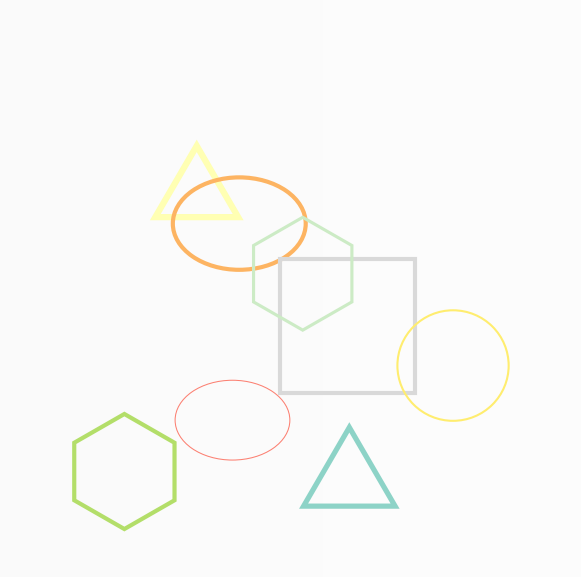[{"shape": "triangle", "thickness": 2.5, "radius": 0.45, "center": [0.601, 0.168]}, {"shape": "triangle", "thickness": 3, "radius": 0.41, "center": [0.338, 0.664]}, {"shape": "oval", "thickness": 0.5, "radius": 0.49, "center": [0.4, 0.272]}, {"shape": "oval", "thickness": 2, "radius": 0.57, "center": [0.412, 0.612]}, {"shape": "hexagon", "thickness": 2, "radius": 0.5, "center": [0.214, 0.183]}, {"shape": "square", "thickness": 2, "radius": 0.58, "center": [0.597, 0.434]}, {"shape": "hexagon", "thickness": 1.5, "radius": 0.49, "center": [0.521, 0.525]}, {"shape": "circle", "thickness": 1, "radius": 0.48, "center": [0.779, 0.366]}]